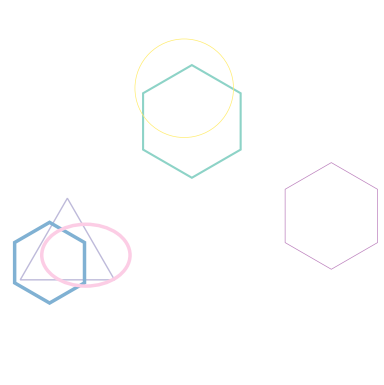[{"shape": "hexagon", "thickness": 1.5, "radius": 0.73, "center": [0.498, 0.685]}, {"shape": "triangle", "thickness": 1, "radius": 0.71, "center": [0.175, 0.344]}, {"shape": "hexagon", "thickness": 2.5, "radius": 0.52, "center": [0.129, 0.318]}, {"shape": "oval", "thickness": 2.5, "radius": 0.57, "center": [0.223, 0.337]}, {"shape": "hexagon", "thickness": 0.5, "radius": 0.69, "center": [0.861, 0.439]}, {"shape": "circle", "thickness": 0.5, "radius": 0.64, "center": [0.478, 0.771]}]